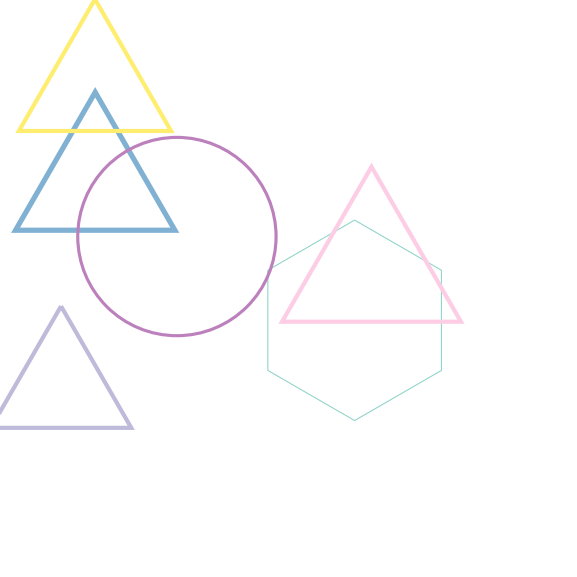[{"shape": "hexagon", "thickness": 0.5, "radius": 0.87, "center": [0.614, 0.444]}, {"shape": "triangle", "thickness": 2, "radius": 0.7, "center": [0.106, 0.328]}, {"shape": "triangle", "thickness": 2.5, "radius": 0.8, "center": [0.165, 0.68]}, {"shape": "triangle", "thickness": 2, "radius": 0.89, "center": [0.643, 0.531]}, {"shape": "circle", "thickness": 1.5, "radius": 0.86, "center": [0.306, 0.59]}, {"shape": "triangle", "thickness": 2, "radius": 0.76, "center": [0.164, 0.848]}]